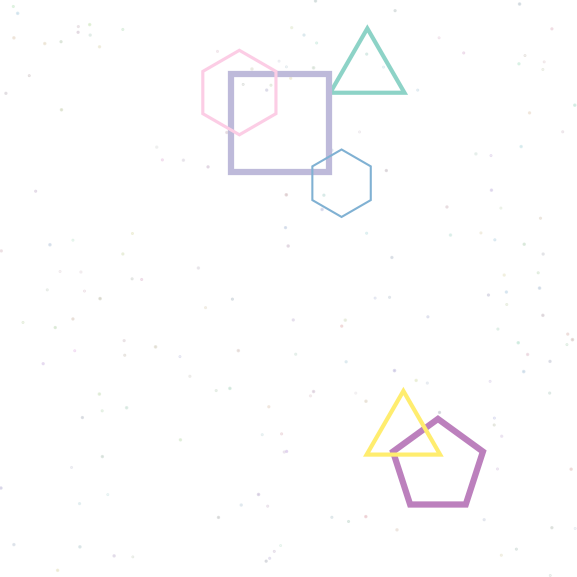[{"shape": "triangle", "thickness": 2, "radius": 0.37, "center": [0.636, 0.876]}, {"shape": "square", "thickness": 3, "radius": 0.42, "center": [0.485, 0.786]}, {"shape": "hexagon", "thickness": 1, "radius": 0.29, "center": [0.591, 0.682]}, {"shape": "hexagon", "thickness": 1.5, "radius": 0.37, "center": [0.415, 0.839]}, {"shape": "pentagon", "thickness": 3, "radius": 0.41, "center": [0.758, 0.192]}, {"shape": "triangle", "thickness": 2, "radius": 0.37, "center": [0.698, 0.249]}]